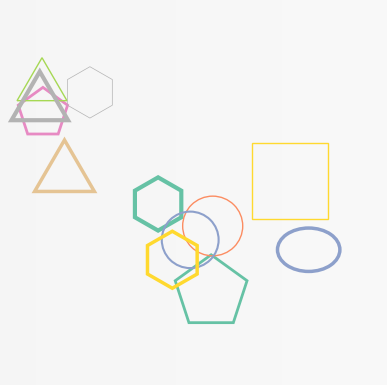[{"shape": "hexagon", "thickness": 3, "radius": 0.35, "center": [0.408, 0.47]}, {"shape": "pentagon", "thickness": 2, "radius": 0.49, "center": [0.545, 0.241]}, {"shape": "circle", "thickness": 1, "radius": 0.39, "center": [0.549, 0.413]}, {"shape": "circle", "thickness": 1.5, "radius": 0.37, "center": [0.491, 0.377]}, {"shape": "oval", "thickness": 2.5, "radius": 0.4, "center": [0.797, 0.351]}, {"shape": "pentagon", "thickness": 2, "radius": 0.33, "center": [0.111, 0.706]}, {"shape": "triangle", "thickness": 1, "radius": 0.37, "center": [0.108, 0.776]}, {"shape": "square", "thickness": 1, "radius": 0.49, "center": [0.749, 0.53]}, {"shape": "hexagon", "thickness": 2.5, "radius": 0.37, "center": [0.445, 0.325]}, {"shape": "triangle", "thickness": 2.5, "radius": 0.45, "center": [0.166, 0.547]}, {"shape": "hexagon", "thickness": 0.5, "radius": 0.33, "center": [0.232, 0.76]}, {"shape": "triangle", "thickness": 3, "radius": 0.42, "center": [0.103, 0.73]}]